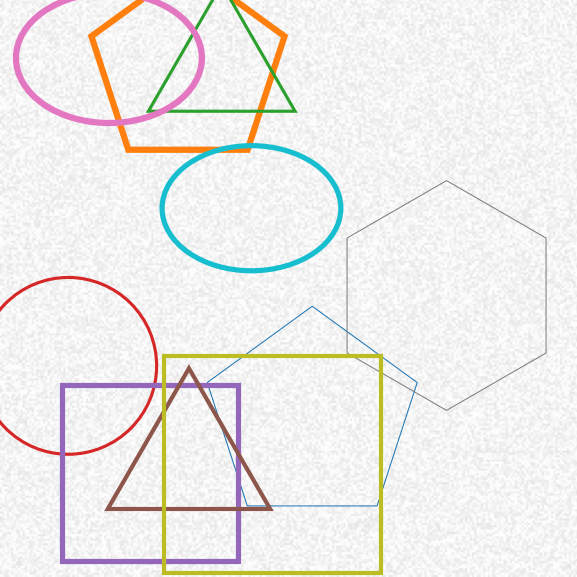[{"shape": "pentagon", "thickness": 0.5, "radius": 0.96, "center": [0.541, 0.278]}, {"shape": "pentagon", "thickness": 3, "radius": 0.88, "center": [0.325, 0.882]}, {"shape": "triangle", "thickness": 1.5, "radius": 0.73, "center": [0.384, 0.88]}, {"shape": "circle", "thickness": 1.5, "radius": 0.77, "center": [0.118, 0.366]}, {"shape": "square", "thickness": 2.5, "radius": 0.76, "center": [0.259, 0.18]}, {"shape": "triangle", "thickness": 2, "radius": 0.81, "center": [0.327, 0.199]}, {"shape": "oval", "thickness": 3, "radius": 0.8, "center": [0.189, 0.899]}, {"shape": "hexagon", "thickness": 0.5, "radius": 0.99, "center": [0.773, 0.487]}, {"shape": "square", "thickness": 2, "radius": 0.94, "center": [0.472, 0.194]}, {"shape": "oval", "thickness": 2.5, "radius": 0.77, "center": [0.435, 0.639]}]